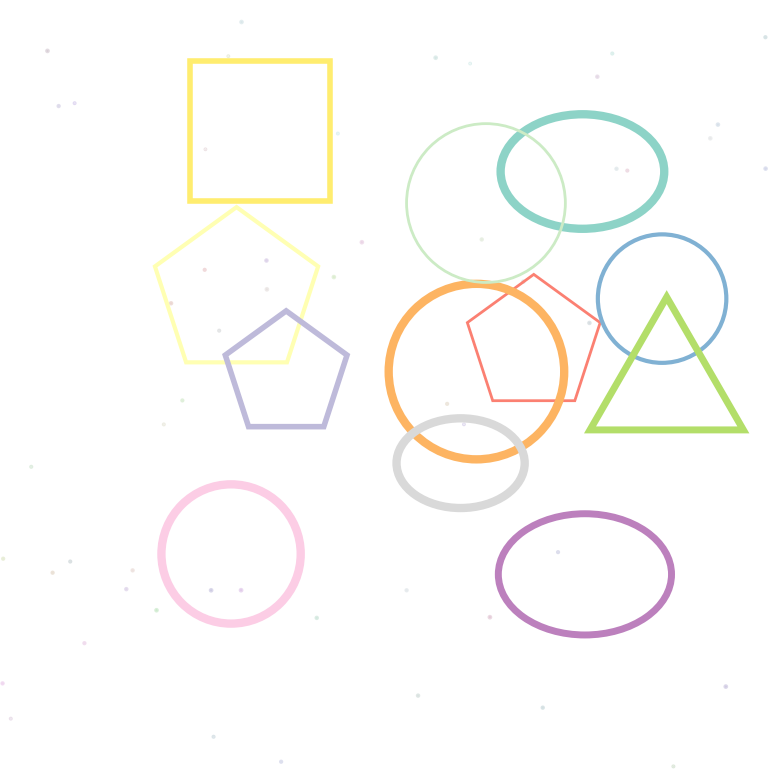[{"shape": "oval", "thickness": 3, "radius": 0.53, "center": [0.756, 0.777]}, {"shape": "pentagon", "thickness": 1.5, "radius": 0.56, "center": [0.307, 0.62]}, {"shape": "pentagon", "thickness": 2, "radius": 0.42, "center": [0.372, 0.513]}, {"shape": "pentagon", "thickness": 1, "radius": 0.45, "center": [0.693, 0.553]}, {"shape": "circle", "thickness": 1.5, "radius": 0.42, "center": [0.86, 0.612]}, {"shape": "circle", "thickness": 3, "radius": 0.57, "center": [0.619, 0.517]}, {"shape": "triangle", "thickness": 2.5, "radius": 0.57, "center": [0.866, 0.499]}, {"shape": "circle", "thickness": 3, "radius": 0.45, "center": [0.3, 0.281]}, {"shape": "oval", "thickness": 3, "radius": 0.42, "center": [0.598, 0.398]}, {"shape": "oval", "thickness": 2.5, "radius": 0.56, "center": [0.76, 0.254]}, {"shape": "circle", "thickness": 1, "radius": 0.52, "center": [0.631, 0.736]}, {"shape": "square", "thickness": 2, "radius": 0.45, "center": [0.338, 0.83]}]